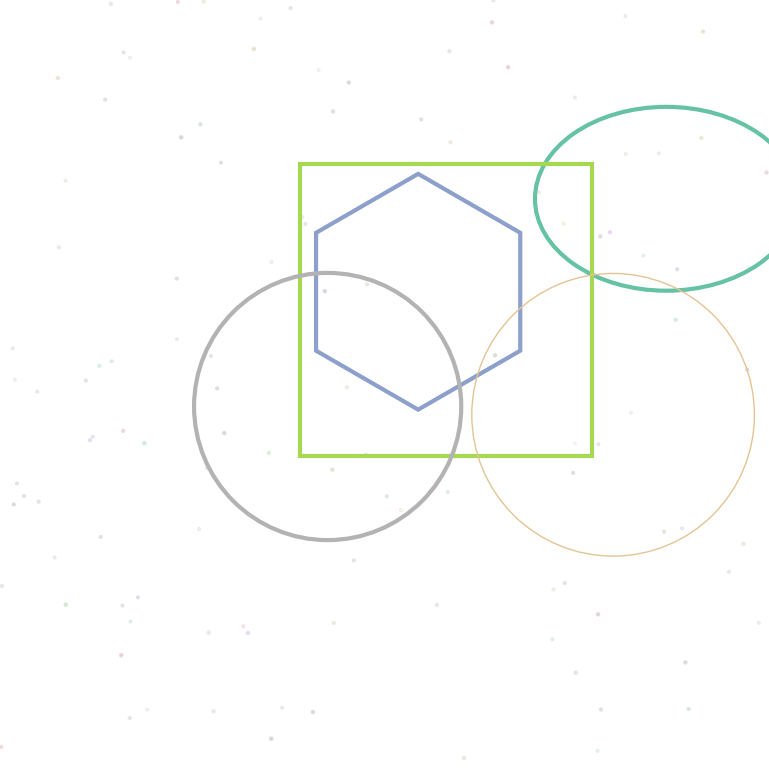[{"shape": "oval", "thickness": 1.5, "radius": 0.85, "center": [0.865, 0.742]}, {"shape": "hexagon", "thickness": 1.5, "radius": 0.77, "center": [0.543, 0.621]}, {"shape": "square", "thickness": 1.5, "radius": 0.95, "center": [0.579, 0.598]}, {"shape": "circle", "thickness": 0.5, "radius": 0.92, "center": [0.796, 0.461]}, {"shape": "circle", "thickness": 1.5, "radius": 0.87, "center": [0.426, 0.472]}]